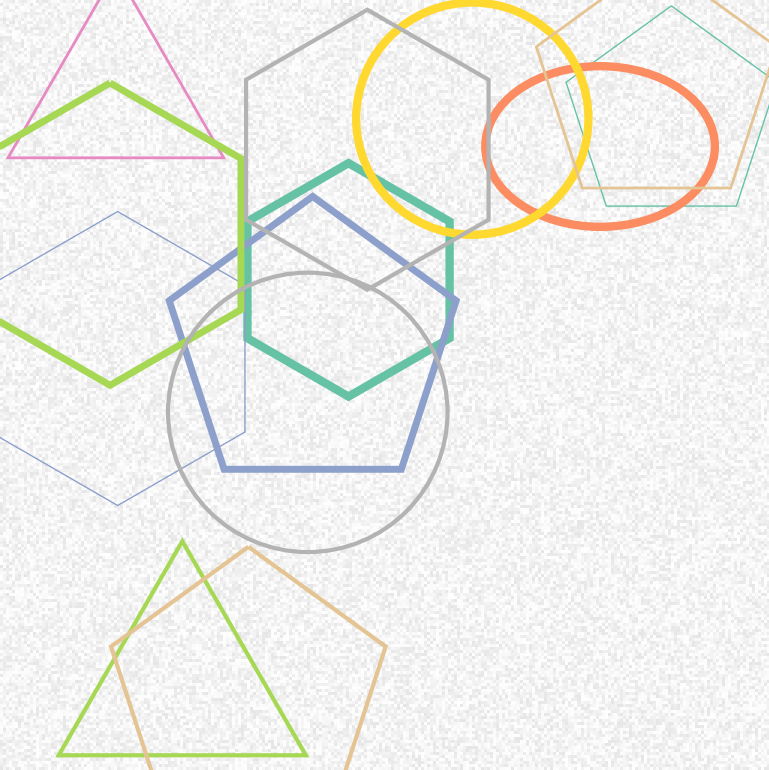[{"shape": "pentagon", "thickness": 0.5, "radius": 0.72, "center": [0.872, 0.849]}, {"shape": "hexagon", "thickness": 3, "radius": 0.76, "center": [0.453, 0.637]}, {"shape": "oval", "thickness": 3, "radius": 0.75, "center": [0.779, 0.81]}, {"shape": "hexagon", "thickness": 0.5, "radius": 0.95, "center": [0.153, 0.534]}, {"shape": "pentagon", "thickness": 2.5, "radius": 0.98, "center": [0.406, 0.549]}, {"shape": "triangle", "thickness": 1, "radius": 0.81, "center": [0.15, 0.876]}, {"shape": "triangle", "thickness": 1.5, "radius": 0.93, "center": [0.237, 0.112]}, {"shape": "hexagon", "thickness": 2.5, "radius": 0.98, "center": [0.143, 0.696]}, {"shape": "circle", "thickness": 3, "radius": 0.75, "center": [0.613, 0.846]}, {"shape": "pentagon", "thickness": 1, "radius": 0.82, "center": [0.853, 0.889]}, {"shape": "pentagon", "thickness": 1.5, "radius": 0.94, "center": [0.323, 0.102]}, {"shape": "circle", "thickness": 1.5, "radius": 0.91, "center": [0.4, 0.464]}, {"shape": "hexagon", "thickness": 1.5, "radius": 0.91, "center": [0.477, 0.806]}]